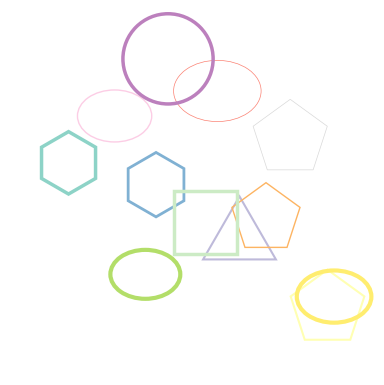[{"shape": "hexagon", "thickness": 2.5, "radius": 0.41, "center": [0.178, 0.577]}, {"shape": "pentagon", "thickness": 1.5, "radius": 0.5, "center": [0.851, 0.199]}, {"shape": "triangle", "thickness": 1.5, "radius": 0.55, "center": [0.622, 0.381]}, {"shape": "oval", "thickness": 0.5, "radius": 0.57, "center": [0.565, 0.764]}, {"shape": "hexagon", "thickness": 2, "radius": 0.42, "center": [0.405, 0.52]}, {"shape": "pentagon", "thickness": 1, "radius": 0.46, "center": [0.691, 0.433]}, {"shape": "oval", "thickness": 3, "radius": 0.45, "center": [0.377, 0.287]}, {"shape": "oval", "thickness": 1, "radius": 0.48, "center": [0.298, 0.699]}, {"shape": "pentagon", "thickness": 0.5, "radius": 0.51, "center": [0.754, 0.641]}, {"shape": "circle", "thickness": 2.5, "radius": 0.59, "center": [0.436, 0.847]}, {"shape": "square", "thickness": 2.5, "radius": 0.41, "center": [0.534, 0.422]}, {"shape": "oval", "thickness": 3, "radius": 0.48, "center": [0.868, 0.23]}]